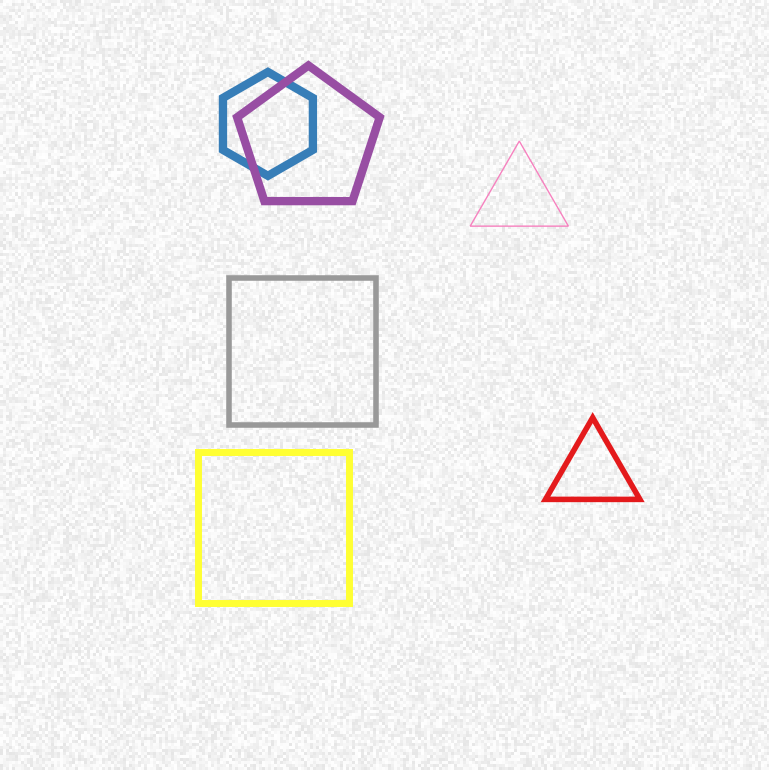[{"shape": "triangle", "thickness": 2, "radius": 0.35, "center": [0.77, 0.387]}, {"shape": "hexagon", "thickness": 3, "radius": 0.34, "center": [0.348, 0.839]}, {"shape": "pentagon", "thickness": 3, "radius": 0.49, "center": [0.401, 0.818]}, {"shape": "square", "thickness": 2.5, "radius": 0.49, "center": [0.355, 0.315]}, {"shape": "triangle", "thickness": 0.5, "radius": 0.37, "center": [0.674, 0.743]}, {"shape": "square", "thickness": 2, "radius": 0.48, "center": [0.392, 0.544]}]